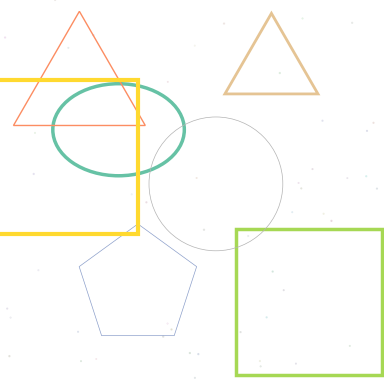[{"shape": "oval", "thickness": 2.5, "radius": 0.85, "center": [0.308, 0.663]}, {"shape": "triangle", "thickness": 1, "radius": 0.99, "center": [0.206, 0.773]}, {"shape": "pentagon", "thickness": 0.5, "radius": 0.8, "center": [0.358, 0.258]}, {"shape": "square", "thickness": 2.5, "radius": 0.95, "center": [0.804, 0.216]}, {"shape": "square", "thickness": 3, "radius": 1.0, "center": [0.159, 0.593]}, {"shape": "triangle", "thickness": 2, "radius": 0.7, "center": [0.705, 0.826]}, {"shape": "circle", "thickness": 0.5, "radius": 0.87, "center": [0.561, 0.522]}]